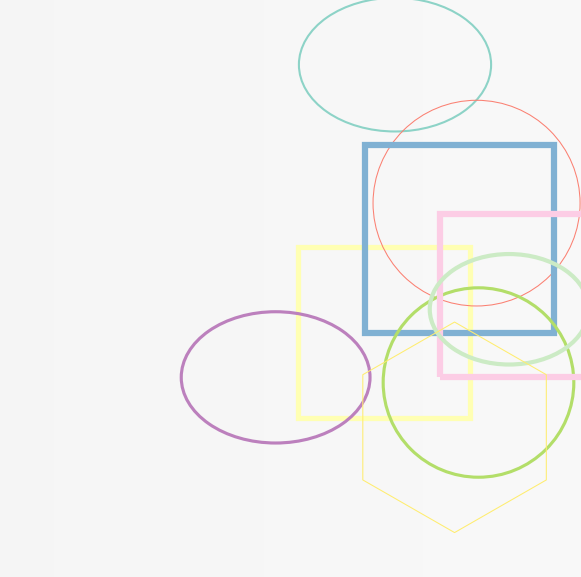[{"shape": "oval", "thickness": 1, "radius": 0.83, "center": [0.68, 0.887]}, {"shape": "square", "thickness": 2.5, "radius": 0.74, "center": [0.66, 0.423]}, {"shape": "circle", "thickness": 0.5, "radius": 0.89, "center": [0.82, 0.647]}, {"shape": "square", "thickness": 3, "radius": 0.82, "center": [0.79, 0.586]}, {"shape": "circle", "thickness": 1.5, "radius": 0.82, "center": [0.823, 0.337]}, {"shape": "square", "thickness": 3, "radius": 0.71, "center": [0.899, 0.488]}, {"shape": "oval", "thickness": 1.5, "radius": 0.81, "center": [0.474, 0.346]}, {"shape": "oval", "thickness": 2, "radius": 0.68, "center": [0.876, 0.464]}, {"shape": "hexagon", "thickness": 0.5, "radius": 0.91, "center": [0.782, 0.259]}]